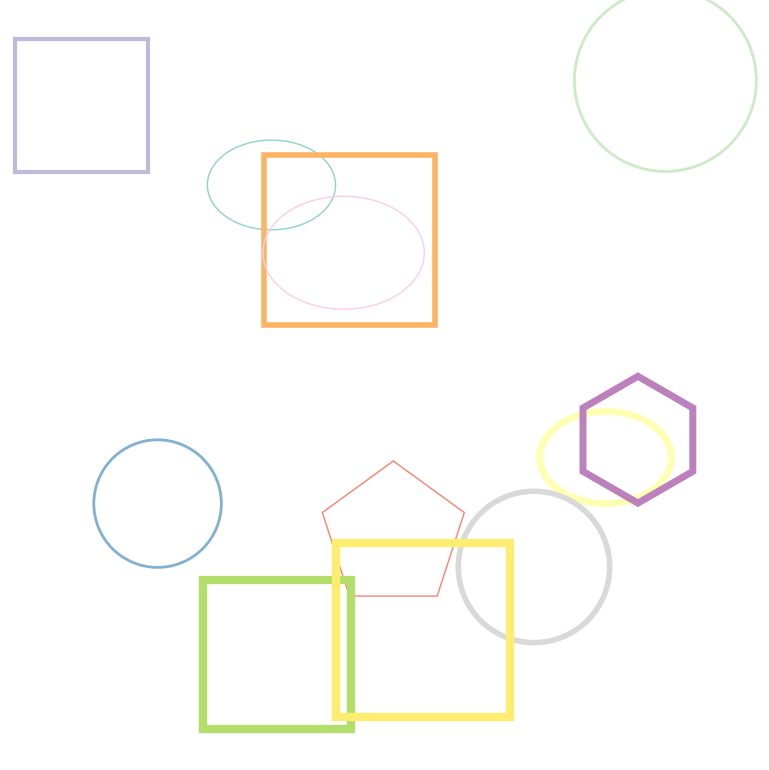[{"shape": "oval", "thickness": 0.5, "radius": 0.42, "center": [0.353, 0.76]}, {"shape": "oval", "thickness": 2.5, "radius": 0.43, "center": [0.786, 0.406]}, {"shape": "square", "thickness": 1.5, "radius": 0.43, "center": [0.105, 0.862]}, {"shape": "pentagon", "thickness": 0.5, "radius": 0.48, "center": [0.511, 0.304]}, {"shape": "circle", "thickness": 1, "radius": 0.41, "center": [0.205, 0.346]}, {"shape": "square", "thickness": 2, "radius": 0.55, "center": [0.454, 0.688]}, {"shape": "square", "thickness": 3, "radius": 0.48, "center": [0.36, 0.15]}, {"shape": "oval", "thickness": 0.5, "radius": 0.52, "center": [0.446, 0.672]}, {"shape": "circle", "thickness": 2, "radius": 0.49, "center": [0.693, 0.264]}, {"shape": "hexagon", "thickness": 2.5, "radius": 0.41, "center": [0.828, 0.429]}, {"shape": "circle", "thickness": 1, "radius": 0.59, "center": [0.864, 0.895]}, {"shape": "square", "thickness": 3, "radius": 0.57, "center": [0.549, 0.182]}]